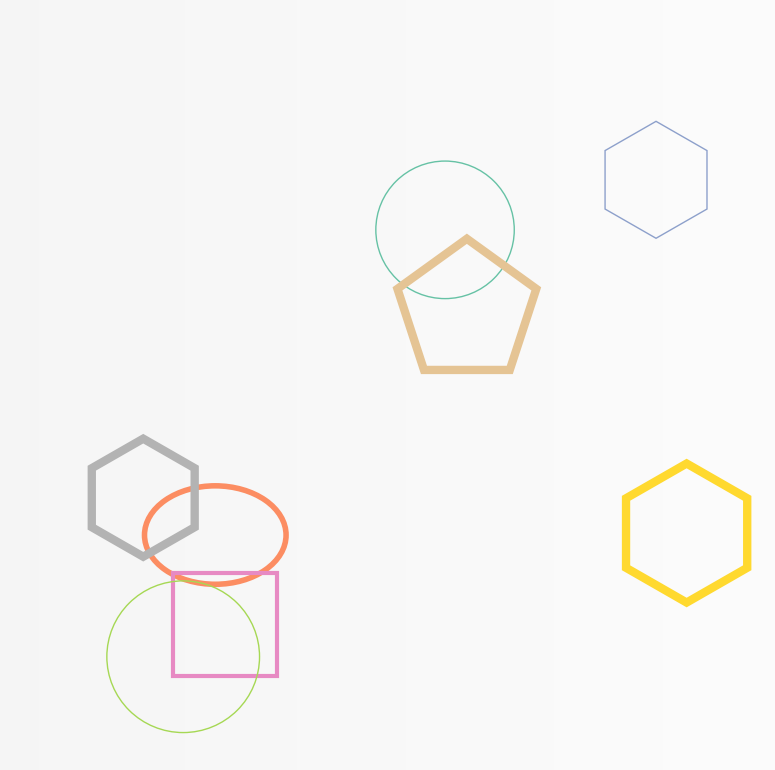[{"shape": "circle", "thickness": 0.5, "radius": 0.45, "center": [0.574, 0.702]}, {"shape": "oval", "thickness": 2, "radius": 0.46, "center": [0.278, 0.305]}, {"shape": "hexagon", "thickness": 0.5, "radius": 0.38, "center": [0.846, 0.766]}, {"shape": "square", "thickness": 1.5, "radius": 0.34, "center": [0.291, 0.189]}, {"shape": "circle", "thickness": 0.5, "radius": 0.49, "center": [0.236, 0.147]}, {"shape": "hexagon", "thickness": 3, "radius": 0.45, "center": [0.886, 0.308]}, {"shape": "pentagon", "thickness": 3, "radius": 0.47, "center": [0.602, 0.596]}, {"shape": "hexagon", "thickness": 3, "radius": 0.38, "center": [0.185, 0.354]}]